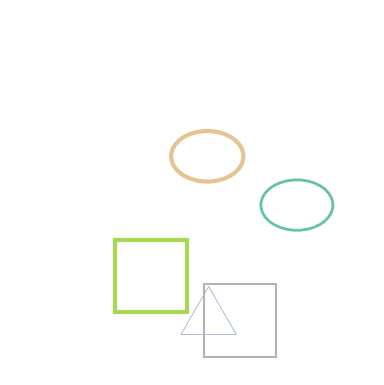[{"shape": "oval", "thickness": 2, "radius": 0.47, "center": [0.771, 0.467]}, {"shape": "triangle", "thickness": 0.5, "radius": 0.41, "center": [0.542, 0.173]}, {"shape": "square", "thickness": 3, "radius": 0.47, "center": [0.392, 0.284]}, {"shape": "oval", "thickness": 3, "radius": 0.47, "center": [0.538, 0.594]}, {"shape": "square", "thickness": 1.5, "radius": 0.47, "center": [0.624, 0.167]}]